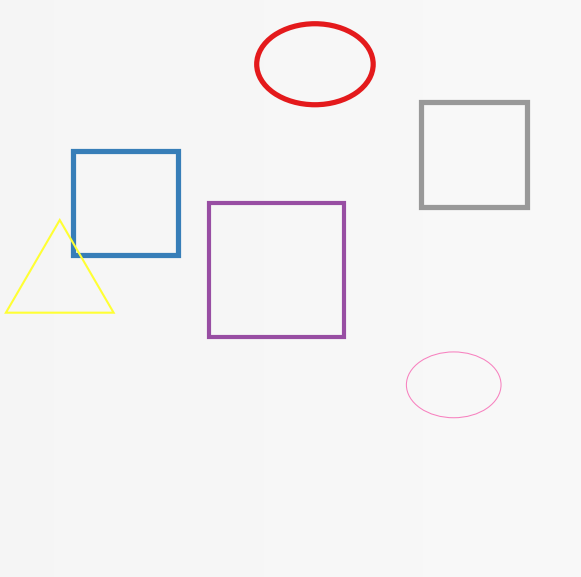[{"shape": "oval", "thickness": 2.5, "radius": 0.5, "center": [0.542, 0.888]}, {"shape": "square", "thickness": 2.5, "radius": 0.45, "center": [0.217, 0.647]}, {"shape": "square", "thickness": 2, "radius": 0.58, "center": [0.476, 0.531]}, {"shape": "triangle", "thickness": 1, "radius": 0.53, "center": [0.103, 0.511]}, {"shape": "oval", "thickness": 0.5, "radius": 0.41, "center": [0.781, 0.333]}, {"shape": "square", "thickness": 2.5, "radius": 0.46, "center": [0.816, 0.732]}]